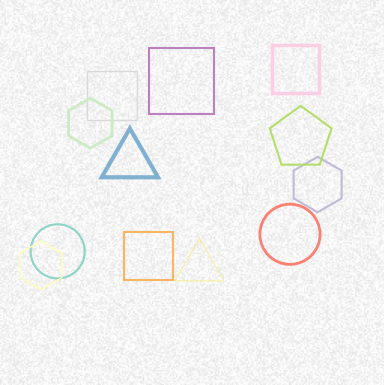[{"shape": "circle", "thickness": 1.5, "radius": 0.35, "center": [0.15, 0.347]}, {"shape": "hexagon", "thickness": 1, "radius": 0.32, "center": [0.107, 0.311]}, {"shape": "hexagon", "thickness": 1.5, "radius": 0.36, "center": [0.825, 0.521]}, {"shape": "circle", "thickness": 2, "radius": 0.39, "center": [0.753, 0.392]}, {"shape": "triangle", "thickness": 3, "radius": 0.42, "center": [0.337, 0.582]}, {"shape": "square", "thickness": 1.5, "radius": 0.32, "center": [0.386, 0.335]}, {"shape": "pentagon", "thickness": 1.5, "radius": 0.42, "center": [0.781, 0.641]}, {"shape": "square", "thickness": 2.5, "radius": 0.31, "center": [0.767, 0.821]}, {"shape": "square", "thickness": 1, "radius": 0.32, "center": [0.291, 0.752]}, {"shape": "square", "thickness": 1.5, "radius": 0.43, "center": [0.471, 0.789]}, {"shape": "hexagon", "thickness": 2, "radius": 0.33, "center": [0.235, 0.68]}, {"shape": "triangle", "thickness": 0.5, "radius": 0.37, "center": [0.518, 0.307]}]